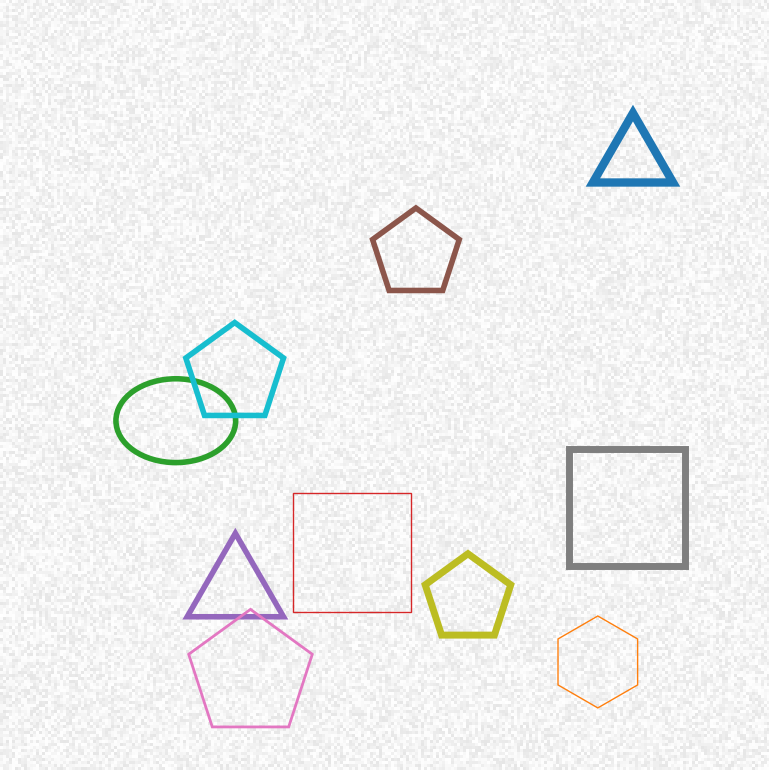[{"shape": "triangle", "thickness": 3, "radius": 0.3, "center": [0.822, 0.793]}, {"shape": "hexagon", "thickness": 0.5, "radius": 0.3, "center": [0.776, 0.14]}, {"shape": "oval", "thickness": 2, "radius": 0.39, "center": [0.228, 0.454]}, {"shape": "square", "thickness": 0.5, "radius": 0.38, "center": [0.457, 0.282]}, {"shape": "triangle", "thickness": 2, "radius": 0.36, "center": [0.306, 0.235]}, {"shape": "pentagon", "thickness": 2, "radius": 0.3, "center": [0.54, 0.671]}, {"shape": "pentagon", "thickness": 1, "radius": 0.42, "center": [0.325, 0.124]}, {"shape": "square", "thickness": 2.5, "radius": 0.38, "center": [0.814, 0.341]}, {"shape": "pentagon", "thickness": 2.5, "radius": 0.29, "center": [0.608, 0.222]}, {"shape": "pentagon", "thickness": 2, "radius": 0.33, "center": [0.305, 0.514]}]